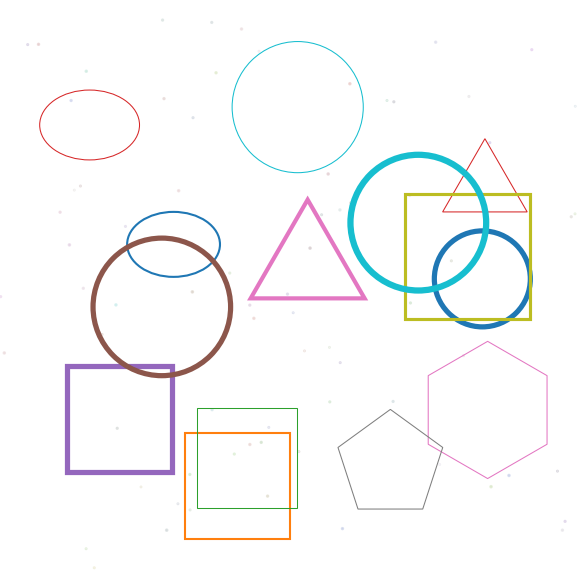[{"shape": "oval", "thickness": 1, "radius": 0.4, "center": [0.301, 0.576]}, {"shape": "circle", "thickness": 2.5, "radius": 0.42, "center": [0.835, 0.516]}, {"shape": "square", "thickness": 1, "radius": 0.46, "center": [0.411, 0.157]}, {"shape": "square", "thickness": 0.5, "radius": 0.43, "center": [0.428, 0.207]}, {"shape": "oval", "thickness": 0.5, "radius": 0.43, "center": [0.155, 0.783]}, {"shape": "triangle", "thickness": 0.5, "radius": 0.42, "center": [0.84, 0.674]}, {"shape": "square", "thickness": 2.5, "radius": 0.46, "center": [0.207, 0.274]}, {"shape": "circle", "thickness": 2.5, "radius": 0.6, "center": [0.28, 0.468]}, {"shape": "hexagon", "thickness": 0.5, "radius": 0.59, "center": [0.844, 0.289]}, {"shape": "triangle", "thickness": 2, "radius": 0.57, "center": [0.533, 0.539]}, {"shape": "pentagon", "thickness": 0.5, "radius": 0.48, "center": [0.676, 0.195]}, {"shape": "square", "thickness": 1.5, "radius": 0.54, "center": [0.81, 0.555]}, {"shape": "circle", "thickness": 3, "radius": 0.59, "center": [0.724, 0.614]}, {"shape": "circle", "thickness": 0.5, "radius": 0.57, "center": [0.515, 0.814]}]